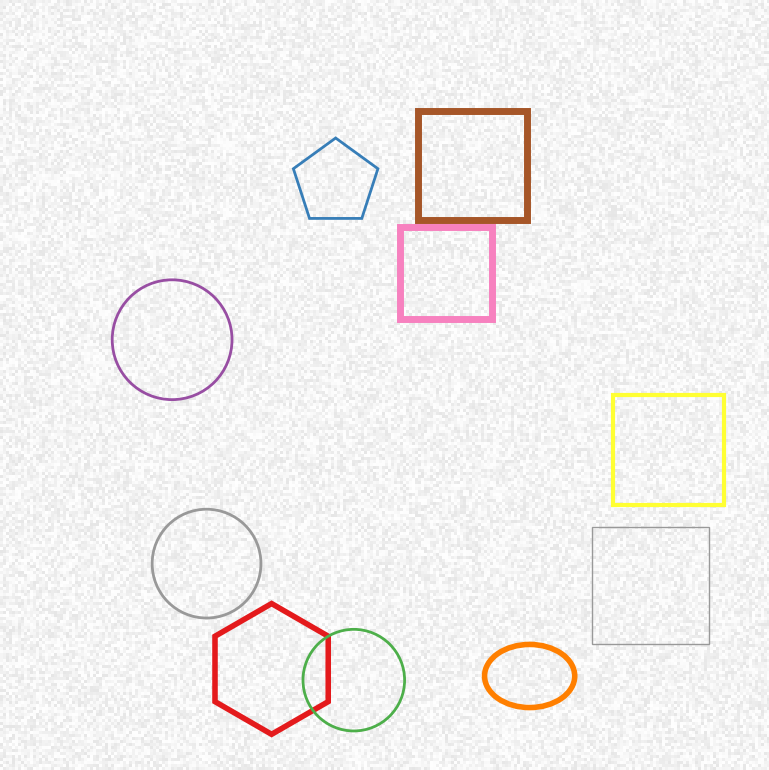[{"shape": "hexagon", "thickness": 2, "radius": 0.42, "center": [0.353, 0.131]}, {"shape": "pentagon", "thickness": 1, "radius": 0.29, "center": [0.436, 0.763]}, {"shape": "circle", "thickness": 1, "radius": 0.33, "center": [0.459, 0.117]}, {"shape": "circle", "thickness": 1, "radius": 0.39, "center": [0.224, 0.559]}, {"shape": "oval", "thickness": 2, "radius": 0.29, "center": [0.688, 0.122]}, {"shape": "square", "thickness": 1.5, "radius": 0.36, "center": [0.868, 0.416]}, {"shape": "square", "thickness": 2.5, "radius": 0.35, "center": [0.613, 0.785]}, {"shape": "square", "thickness": 2.5, "radius": 0.3, "center": [0.579, 0.646]}, {"shape": "circle", "thickness": 1, "radius": 0.35, "center": [0.268, 0.268]}, {"shape": "square", "thickness": 0.5, "radius": 0.38, "center": [0.845, 0.239]}]